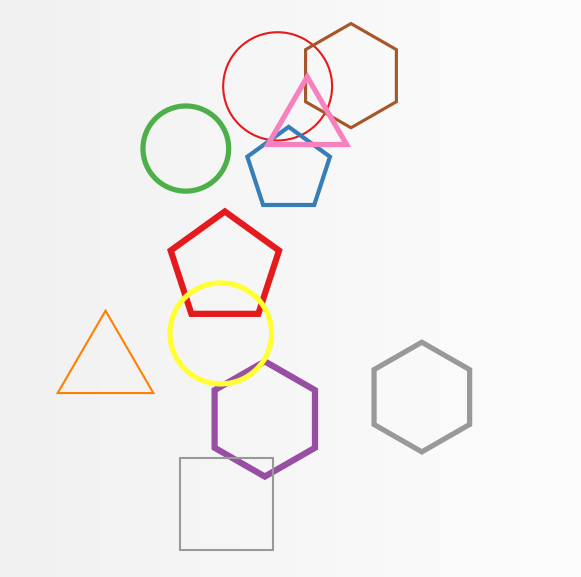[{"shape": "circle", "thickness": 1, "radius": 0.47, "center": [0.478, 0.85]}, {"shape": "pentagon", "thickness": 3, "radius": 0.49, "center": [0.387, 0.535]}, {"shape": "pentagon", "thickness": 2, "radius": 0.37, "center": [0.497, 0.705]}, {"shape": "circle", "thickness": 2.5, "radius": 0.37, "center": [0.32, 0.742]}, {"shape": "hexagon", "thickness": 3, "radius": 0.5, "center": [0.456, 0.274]}, {"shape": "triangle", "thickness": 1, "radius": 0.48, "center": [0.182, 0.366]}, {"shape": "circle", "thickness": 2.5, "radius": 0.44, "center": [0.38, 0.422]}, {"shape": "hexagon", "thickness": 1.5, "radius": 0.45, "center": [0.604, 0.868]}, {"shape": "triangle", "thickness": 2.5, "radius": 0.39, "center": [0.529, 0.788]}, {"shape": "hexagon", "thickness": 2.5, "radius": 0.47, "center": [0.726, 0.312]}, {"shape": "square", "thickness": 1, "radius": 0.4, "center": [0.39, 0.126]}]